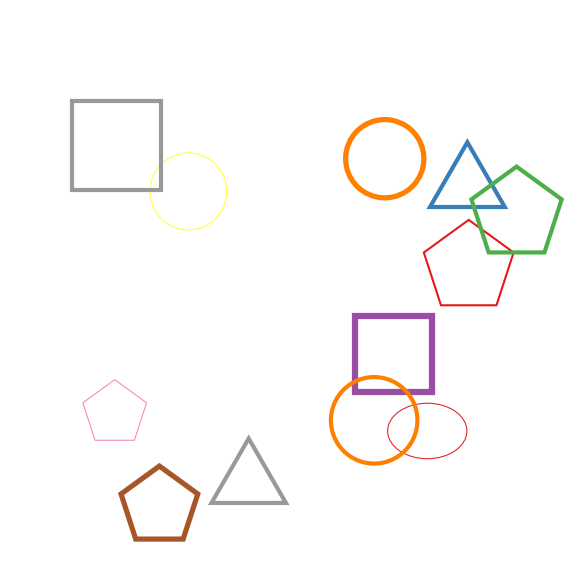[{"shape": "oval", "thickness": 0.5, "radius": 0.34, "center": [0.74, 0.253]}, {"shape": "pentagon", "thickness": 1, "radius": 0.41, "center": [0.812, 0.537]}, {"shape": "triangle", "thickness": 2, "radius": 0.37, "center": [0.809, 0.678]}, {"shape": "pentagon", "thickness": 2, "radius": 0.41, "center": [0.894, 0.628]}, {"shape": "square", "thickness": 3, "radius": 0.33, "center": [0.681, 0.386]}, {"shape": "circle", "thickness": 2.5, "radius": 0.34, "center": [0.666, 0.724]}, {"shape": "circle", "thickness": 2, "radius": 0.37, "center": [0.648, 0.271]}, {"shape": "circle", "thickness": 0.5, "radius": 0.33, "center": [0.326, 0.668]}, {"shape": "pentagon", "thickness": 2.5, "radius": 0.35, "center": [0.276, 0.122]}, {"shape": "pentagon", "thickness": 0.5, "radius": 0.29, "center": [0.199, 0.284]}, {"shape": "square", "thickness": 2, "radius": 0.39, "center": [0.202, 0.747]}, {"shape": "triangle", "thickness": 2, "radius": 0.37, "center": [0.431, 0.165]}]